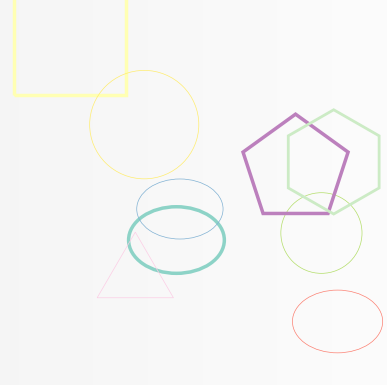[{"shape": "oval", "thickness": 2.5, "radius": 0.62, "center": [0.455, 0.377]}, {"shape": "square", "thickness": 2.5, "radius": 0.72, "center": [0.18, 0.898]}, {"shape": "oval", "thickness": 0.5, "radius": 0.58, "center": [0.871, 0.165]}, {"shape": "oval", "thickness": 0.5, "radius": 0.56, "center": [0.464, 0.457]}, {"shape": "circle", "thickness": 0.5, "radius": 0.52, "center": [0.829, 0.395]}, {"shape": "triangle", "thickness": 0.5, "radius": 0.57, "center": [0.349, 0.283]}, {"shape": "pentagon", "thickness": 2.5, "radius": 0.71, "center": [0.763, 0.561]}, {"shape": "hexagon", "thickness": 2, "radius": 0.68, "center": [0.861, 0.58]}, {"shape": "circle", "thickness": 0.5, "radius": 0.7, "center": [0.372, 0.676]}]